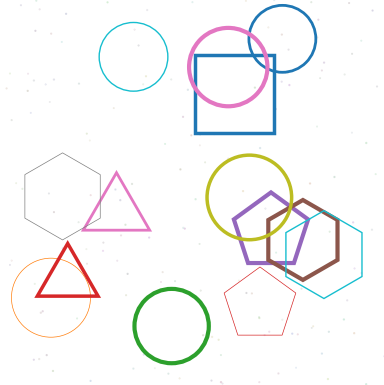[{"shape": "circle", "thickness": 2, "radius": 0.43, "center": [0.733, 0.899]}, {"shape": "square", "thickness": 2.5, "radius": 0.51, "center": [0.609, 0.756]}, {"shape": "circle", "thickness": 0.5, "radius": 0.51, "center": [0.132, 0.227]}, {"shape": "circle", "thickness": 3, "radius": 0.48, "center": [0.446, 0.153]}, {"shape": "pentagon", "thickness": 0.5, "radius": 0.49, "center": [0.675, 0.209]}, {"shape": "triangle", "thickness": 2.5, "radius": 0.46, "center": [0.176, 0.276]}, {"shape": "pentagon", "thickness": 3, "radius": 0.51, "center": [0.704, 0.399]}, {"shape": "hexagon", "thickness": 3, "radius": 0.52, "center": [0.787, 0.377]}, {"shape": "triangle", "thickness": 2, "radius": 0.5, "center": [0.303, 0.452]}, {"shape": "circle", "thickness": 3, "radius": 0.51, "center": [0.593, 0.826]}, {"shape": "hexagon", "thickness": 0.5, "radius": 0.57, "center": [0.163, 0.49]}, {"shape": "circle", "thickness": 2.5, "radius": 0.55, "center": [0.648, 0.487]}, {"shape": "circle", "thickness": 1, "radius": 0.45, "center": [0.347, 0.852]}, {"shape": "hexagon", "thickness": 1, "radius": 0.57, "center": [0.841, 0.339]}]